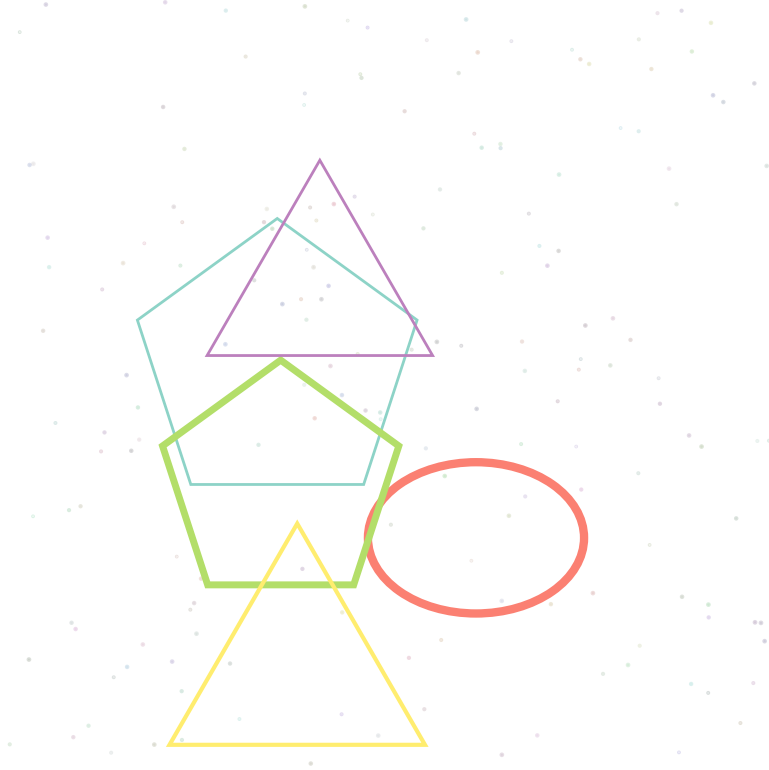[{"shape": "pentagon", "thickness": 1, "radius": 0.95, "center": [0.36, 0.525]}, {"shape": "oval", "thickness": 3, "radius": 0.7, "center": [0.618, 0.302]}, {"shape": "pentagon", "thickness": 2.5, "radius": 0.81, "center": [0.365, 0.371]}, {"shape": "triangle", "thickness": 1, "radius": 0.85, "center": [0.415, 0.623]}, {"shape": "triangle", "thickness": 1.5, "radius": 0.96, "center": [0.386, 0.128]}]